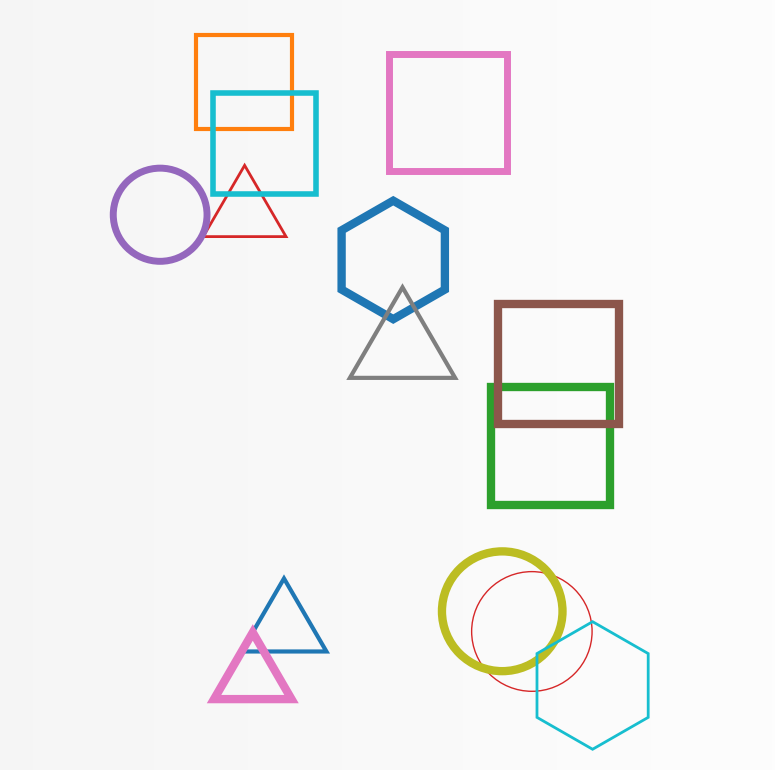[{"shape": "hexagon", "thickness": 3, "radius": 0.38, "center": [0.507, 0.662]}, {"shape": "triangle", "thickness": 1.5, "radius": 0.32, "center": [0.366, 0.186]}, {"shape": "square", "thickness": 1.5, "radius": 0.31, "center": [0.315, 0.894]}, {"shape": "square", "thickness": 3, "radius": 0.38, "center": [0.71, 0.421]}, {"shape": "circle", "thickness": 0.5, "radius": 0.39, "center": [0.686, 0.18]}, {"shape": "triangle", "thickness": 1, "radius": 0.31, "center": [0.316, 0.724]}, {"shape": "circle", "thickness": 2.5, "radius": 0.3, "center": [0.207, 0.721]}, {"shape": "square", "thickness": 3, "radius": 0.39, "center": [0.721, 0.527]}, {"shape": "triangle", "thickness": 3, "radius": 0.29, "center": [0.326, 0.121]}, {"shape": "square", "thickness": 2.5, "radius": 0.38, "center": [0.578, 0.854]}, {"shape": "triangle", "thickness": 1.5, "radius": 0.39, "center": [0.519, 0.548]}, {"shape": "circle", "thickness": 3, "radius": 0.39, "center": [0.648, 0.206]}, {"shape": "square", "thickness": 2, "radius": 0.33, "center": [0.341, 0.813]}, {"shape": "hexagon", "thickness": 1, "radius": 0.41, "center": [0.765, 0.11]}]